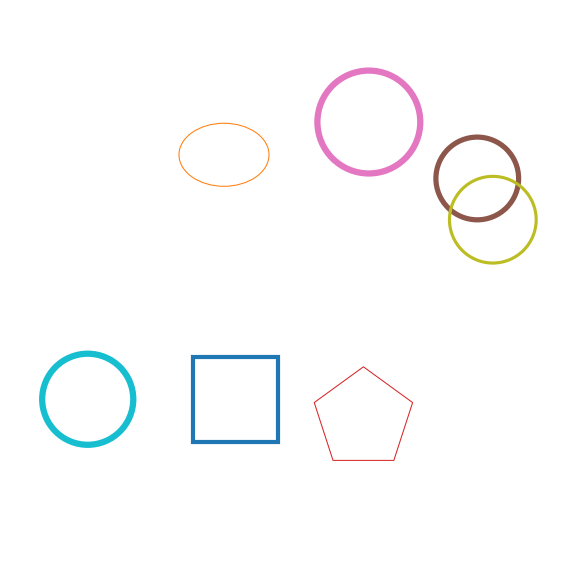[{"shape": "square", "thickness": 2, "radius": 0.37, "center": [0.408, 0.307]}, {"shape": "oval", "thickness": 0.5, "radius": 0.39, "center": [0.388, 0.731]}, {"shape": "pentagon", "thickness": 0.5, "radius": 0.45, "center": [0.629, 0.274]}, {"shape": "circle", "thickness": 2.5, "radius": 0.36, "center": [0.826, 0.69]}, {"shape": "circle", "thickness": 3, "radius": 0.45, "center": [0.639, 0.788]}, {"shape": "circle", "thickness": 1.5, "radius": 0.38, "center": [0.853, 0.619]}, {"shape": "circle", "thickness": 3, "radius": 0.39, "center": [0.152, 0.308]}]